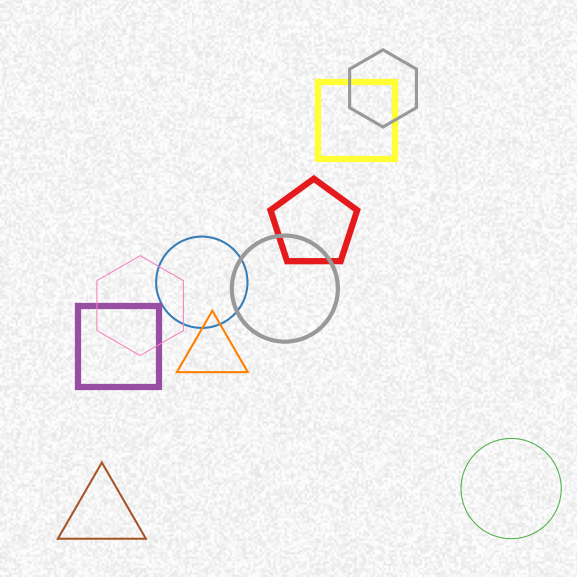[{"shape": "pentagon", "thickness": 3, "radius": 0.39, "center": [0.543, 0.611]}, {"shape": "circle", "thickness": 1, "radius": 0.4, "center": [0.349, 0.51]}, {"shape": "circle", "thickness": 0.5, "radius": 0.43, "center": [0.885, 0.153]}, {"shape": "square", "thickness": 3, "radius": 0.35, "center": [0.206, 0.399]}, {"shape": "triangle", "thickness": 1, "radius": 0.35, "center": [0.368, 0.39]}, {"shape": "square", "thickness": 3, "radius": 0.33, "center": [0.617, 0.791]}, {"shape": "triangle", "thickness": 1, "radius": 0.44, "center": [0.176, 0.11]}, {"shape": "hexagon", "thickness": 0.5, "radius": 0.43, "center": [0.243, 0.47]}, {"shape": "circle", "thickness": 2, "radius": 0.46, "center": [0.493, 0.499]}, {"shape": "hexagon", "thickness": 1.5, "radius": 0.33, "center": [0.663, 0.846]}]